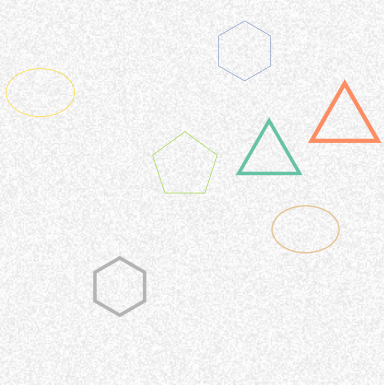[{"shape": "triangle", "thickness": 2.5, "radius": 0.46, "center": [0.699, 0.595]}, {"shape": "triangle", "thickness": 3, "radius": 0.5, "center": [0.895, 0.684]}, {"shape": "hexagon", "thickness": 0.5, "radius": 0.39, "center": [0.635, 0.868]}, {"shape": "pentagon", "thickness": 0.5, "radius": 0.44, "center": [0.48, 0.57]}, {"shape": "oval", "thickness": 0.5, "radius": 0.45, "center": [0.105, 0.759]}, {"shape": "oval", "thickness": 1, "radius": 0.44, "center": [0.794, 0.404]}, {"shape": "hexagon", "thickness": 2.5, "radius": 0.37, "center": [0.311, 0.256]}]